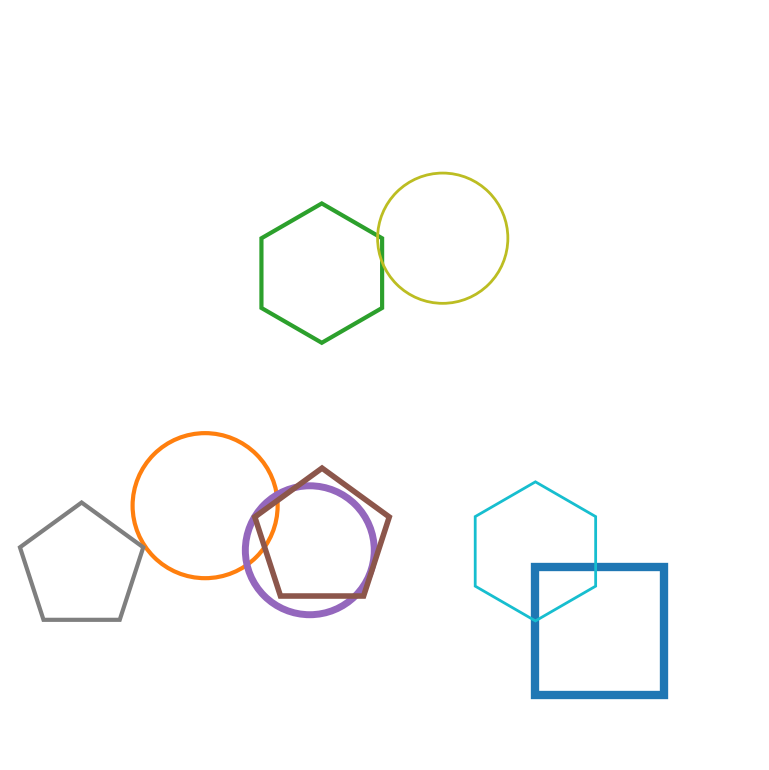[{"shape": "square", "thickness": 3, "radius": 0.42, "center": [0.778, 0.181]}, {"shape": "circle", "thickness": 1.5, "radius": 0.47, "center": [0.266, 0.343]}, {"shape": "hexagon", "thickness": 1.5, "radius": 0.45, "center": [0.418, 0.645]}, {"shape": "circle", "thickness": 2.5, "radius": 0.42, "center": [0.402, 0.285]}, {"shape": "pentagon", "thickness": 2, "radius": 0.46, "center": [0.418, 0.3]}, {"shape": "pentagon", "thickness": 1.5, "radius": 0.42, "center": [0.106, 0.263]}, {"shape": "circle", "thickness": 1, "radius": 0.42, "center": [0.575, 0.691]}, {"shape": "hexagon", "thickness": 1, "radius": 0.45, "center": [0.695, 0.284]}]